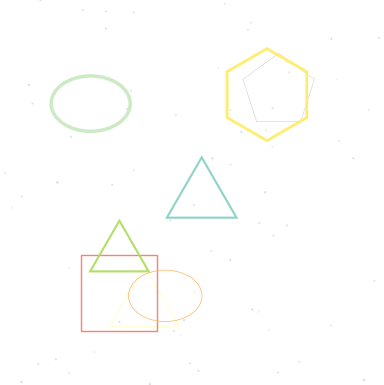[{"shape": "triangle", "thickness": 1.5, "radius": 0.52, "center": [0.524, 0.487]}, {"shape": "triangle", "thickness": 0.5, "radius": 0.52, "center": [0.375, 0.205]}, {"shape": "square", "thickness": 1, "radius": 0.49, "center": [0.309, 0.239]}, {"shape": "oval", "thickness": 0.5, "radius": 0.48, "center": [0.429, 0.232]}, {"shape": "triangle", "thickness": 1.5, "radius": 0.44, "center": [0.31, 0.339]}, {"shape": "pentagon", "thickness": 0.5, "radius": 0.49, "center": [0.724, 0.764]}, {"shape": "oval", "thickness": 2.5, "radius": 0.51, "center": [0.236, 0.731]}, {"shape": "hexagon", "thickness": 2, "radius": 0.6, "center": [0.693, 0.754]}]